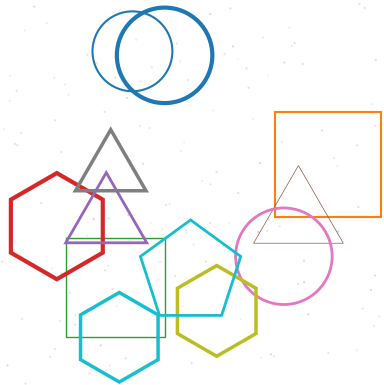[{"shape": "circle", "thickness": 1.5, "radius": 0.52, "center": [0.344, 0.867]}, {"shape": "circle", "thickness": 3, "radius": 0.62, "center": [0.428, 0.856]}, {"shape": "square", "thickness": 1.5, "radius": 0.68, "center": [0.852, 0.572]}, {"shape": "square", "thickness": 1, "radius": 0.64, "center": [0.3, 0.253]}, {"shape": "hexagon", "thickness": 3, "radius": 0.69, "center": [0.148, 0.413]}, {"shape": "triangle", "thickness": 2, "radius": 0.61, "center": [0.276, 0.43]}, {"shape": "triangle", "thickness": 0.5, "radius": 0.67, "center": [0.775, 0.436]}, {"shape": "circle", "thickness": 2, "radius": 0.63, "center": [0.737, 0.334]}, {"shape": "triangle", "thickness": 2.5, "radius": 0.53, "center": [0.288, 0.557]}, {"shape": "hexagon", "thickness": 2.5, "radius": 0.59, "center": [0.563, 0.192]}, {"shape": "pentagon", "thickness": 2, "radius": 0.68, "center": [0.495, 0.292]}, {"shape": "hexagon", "thickness": 2.5, "radius": 0.58, "center": [0.31, 0.124]}]